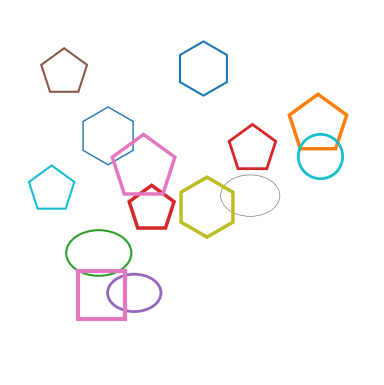[{"shape": "hexagon", "thickness": 1.5, "radius": 0.35, "center": [0.529, 0.822]}, {"shape": "hexagon", "thickness": 1, "radius": 0.38, "center": [0.281, 0.647]}, {"shape": "pentagon", "thickness": 2.5, "radius": 0.39, "center": [0.826, 0.677]}, {"shape": "oval", "thickness": 1.5, "radius": 0.42, "center": [0.257, 0.343]}, {"shape": "pentagon", "thickness": 2, "radius": 0.32, "center": [0.656, 0.613]}, {"shape": "pentagon", "thickness": 2.5, "radius": 0.31, "center": [0.394, 0.457]}, {"shape": "oval", "thickness": 2, "radius": 0.35, "center": [0.349, 0.239]}, {"shape": "pentagon", "thickness": 1.5, "radius": 0.31, "center": [0.167, 0.812]}, {"shape": "pentagon", "thickness": 2.5, "radius": 0.43, "center": [0.373, 0.565]}, {"shape": "square", "thickness": 3, "radius": 0.31, "center": [0.264, 0.234]}, {"shape": "oval", "thickness": 0.5, "radius": 0.38, "center": [0.65, 0.492]}, {"shape": "hexagon", "thickness": 2.5, "radius": 0.39, "center": [0.538, 0.462]}, {"shape": "circle", "thickness": 2, "radius": 0.29, "center": [0.832, 0.593]}, {"shape": "pentagon", "thickness": 1.5, "radius": 0.31, "center": [0.134, 0.508]}]